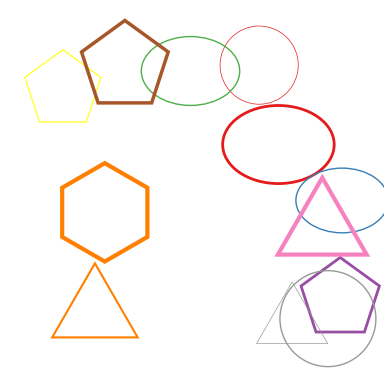[{"shape": "circle", "thickness": 0.5, "radius": 0.51, "center": [0.673, 0.831]}, {"shape": "oval", "thickness": 2, "radius": 0.72, "center": [0.723, 0.625]}, {"shape": "oval", "thickness": 1, "radius": 0.6, "center": [0.889, 0.479]}, {"shape": "oval", "thickness": 1, "radius": 0.64, "center": [0.495, 0.816]}, {"shape": "pentagon", "thickness": 2, "radius": 0.54, "center": [0.884, 0.224]}, {"shape": "triangle", "thickness": 1.5, "radius": 0.64, "center": [0.247, 0.188]}, {"shape": "hexagon", "thickness": 3, "radius": 0.64, "center": [0.272, 0.448]}, {"shape": "pentagon", "thickness": 1, "radius": 0.52, "center": [0.163, 0.767]}, {"shape": "pentagon", "thickness": 2.5, "radius": 0.59, "center": [0.324, 0.828]}, {"shape": "triangle", "thickness": 3, "radius": 0.67, "center": [0.837, 0.405]}, {"shape": "triangle", "thickness": 0.5, "radius": 0.53, "center": [0.759, 0.161]}, {"shape": "circle", "thickness": 1, "radius": 0.62, "center": [0.852, 0.172]}]